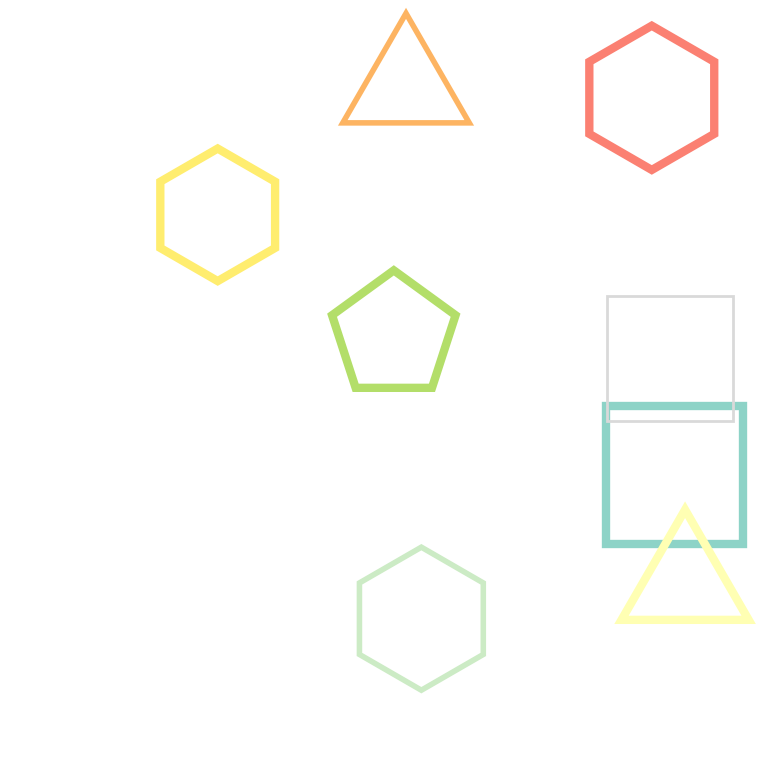[{"shape": "square", "thickness": 3, "radius": 0.45, "center": [0.876, 0.383]}, {"shape": "triangle", "thickness": 3, "radius": 0.48, "center": [0.89, 0.243]}, {"shape": "hexagon", "thickness": 3, "radius": 0.47, "center": [0.846, 0.873]}, {"shape": "triangle", "thickness": 2, "radius": 0.47, "center": [0.527, 0.888]}, {"shape": "pentagon", "thickness": 3, "radius": 0.42, "center": [0.511, 0.565]}, {"shape": "square", "thickness": 1, "radius": 0.41, "center": [0.87, 0.534]}, {"shape": "hexagon", "thickness": 2, "radius": 0.46, "center": [0.547, 0.197]}, {"shape": "hexagon", "thickness": 3, "radius": 0.43, "center": [0.283, 0.721]}]